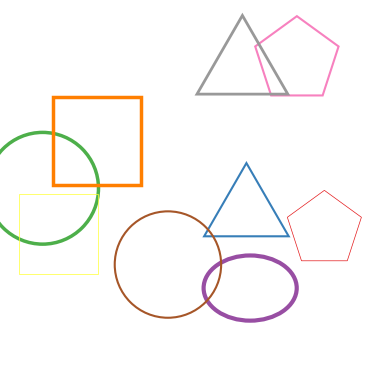[{"shape": "pentagon", "thickness": 0.5, "radius": 0.51, "center": [0.843, 0.404]}, {"shape": "triangle", "thickness": 1.5, "radius": 0.63, "center": [0.64, 0.45]}, {"shape": "circle", "thickness": 2.5, "radius": 0.73, "center": [0.111, 0.511]}, {"shape": "oval", "thickness": 3, "radius": 0.6, "center": [0.65, 0.252]}, {"shape": "square", "thickness": 2.5, "radius": 0.57, "center": [0.252, 0.634]}, {"shape": "square", "thickness": 0.5, "radius": 0.52, "center": [0.152, 0.393]}, {"shape": "circle", "thickness": 1.5, "radius": 0.69, "center": [0.436, 0.313]}, {"shape": "pentagon", "thickness": 1.5, "radius": 0.57, "center": [0.771, 0.844]}, {"shape": "triangle", "thickness": 2, "radius": 0.68, "center": [0.63, 0.824]}]